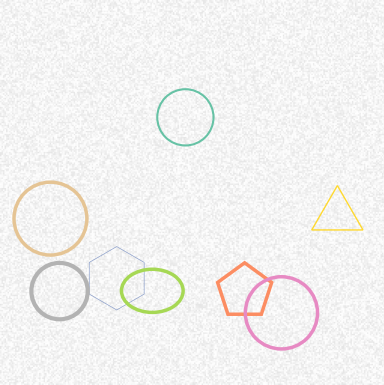[{"shape": "circle", "thickness": 1.5, "radius": 0.37, "center": [0.482, 0.695]}, {"shape": "pentagon", "thickness": 2.5, "radius": 0.37, "center": [0.635, 0.244]}, {"shape": "hexagon", "thickness": 0.5, "radius": 0.41, "center": [0.303, 0.277]}, {"shape": "circle", "thickness": 2.5, "radius": 0.47, "center": [0.731, 0.187]}, {"shape": "oval", "thickness": 2.5, "radius": 0.4, "center": [0.396, 0.245]}, {"shape": "triangle", "thickness": 1, "radius": 0.38, "center": [0.876, 0.441]}, {"shape": "circle", "thickness": 2.5, "radius": 0.47, "center": [0.131, 0.432]}, {"shape": "circle", "thickness": 3, "radius": 0.37, "center": [0.155, 0.244]}]